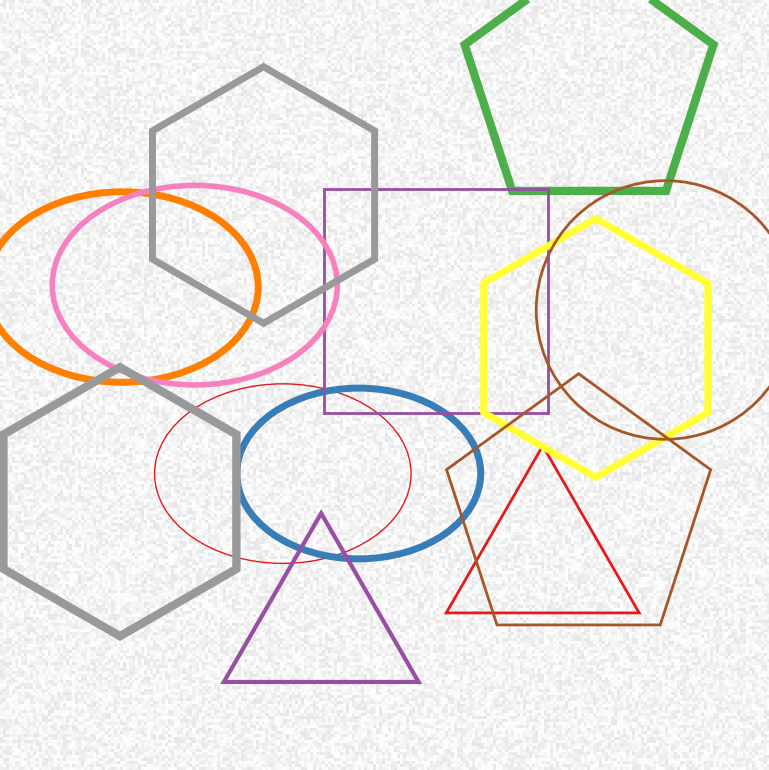[{"shape": "oval", "thickness": 0.5, "radius": 0.83, "center": [0.367, 0.385]}, {"shape": "triangle", "thickness": 1, "radius": 0.72, "center": [0.705, 0.276]}, {"shape": "oval", "thickness": 2.5, "radius": 0.79, "center": [0.466, 0.385]}, {"shape": "pentagon", "thickness": 3, "radius": 0.85, "center": [0.765, 0.889]}, {"shape": "triangle", "thickness": 1.5, "radius": 0.73, "center": [0.417, 0.187]}, {"shape": "square", "thickness": 1, "radius": 0.73, "center": [0.566, 0.609]}, {"shape": "oval", "thickness": 2.5, "radius": 0.88, "center": [0.159, 0.627]}, {"shape": "hexagon", "thickness": 2.5, "radius": 0.84, "center": [0.774, 0.548]}, {"shape": "pentagon", "thickness": 1, "radius": 0.9, "center": [0.751, 0.334]}, {"shape": "circle", "thickness": 1, "radius": 0.84, "center": [0.864, 0.597]}, {"shape": "oval", "thickness": 2, "radius": 0.93, "center": [0.253, 0.63]}, {"shape": "hexagon", "thickness": 2.5, "radius": 0.83, "center": [0.342, 0.747]}, {"shape": "hexagon", "thickness": 3, "radius": 0.87, "center": [0.156, 0.348]}]